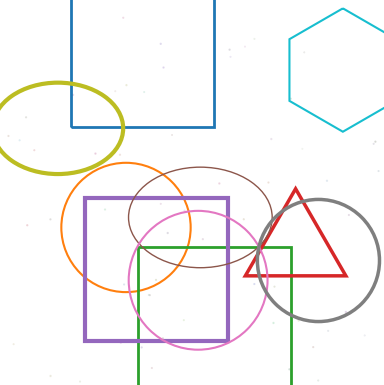[{"shape": "square", "thickness": 2, "radius": 0.93, "center": [0.371, 0.857]}, {"shape": "circle", "thickness": 1.5, "radius": 0.84, "center": [0.327, 0.409]}, {"shape": "square", "thickness": 2, "radius": 1.0, "center": [0.557, 0.16]}, {"shape": "triangle", "thickness": 2.5, "radius": 0.75, "center": [0.768, 0.359]}, {"shape": "square", "thickness": 3, "radius": 0.93, "center": [0.406, 0.301]}, {"shape": "oval", "thickness": 1, "radius": 0.93, "center": [0.52, 0.435]}, {"shape": "circle", "thickness": 1.5, "radius": 0.9, "center": [0.515, 0.272]}, {"shape": "circle", "thickness": 2.5, "radius": 0.79, "center": [0.827, 0.323]}, {"shape": "oval", "thickness": 3, "radius": 0.85, "center": [0.15, 0.667]}, {"shape": "hexagon", "thickness": 1.5, "radius": 0.8, "center": [0.891, 0.818]}]